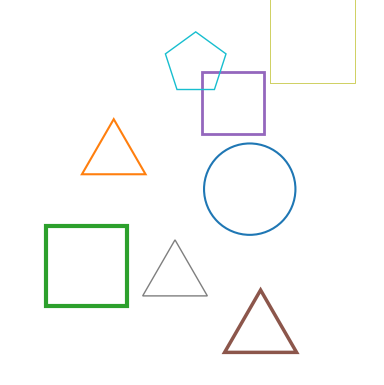[{"shape": "circle", "thickness": 1.5, "radius": 0.59, "center": [0.649, 0.509]}, {"shape": "triangle", "thickness": 1.5, "radius": 0.48, "center": [0.295, 0.595]}, {"shape": "square", "thickness": 3, "radius": 0.52, "center": [0.225, 0.309]}, {"shape": "square", "thickness": 2, "radius": 0.41, "center": [0.605, 0.733]}, {"shape": "triangle", "thickness": 2.5, "radius": 0.54, "center": [0.677, 0.139]}, {"shape": "triangle", "thickness": 1, "radius": 0.49, "center": [0.455, 0.28]}, {"shape": "square", "thickness": 0.5, "radius": 0.55, "center": [0.812, 0.895]}, {"shape": "pentagon", "thickness": 1, "radius": 0.41, "center": [0.508, 0.834]}]